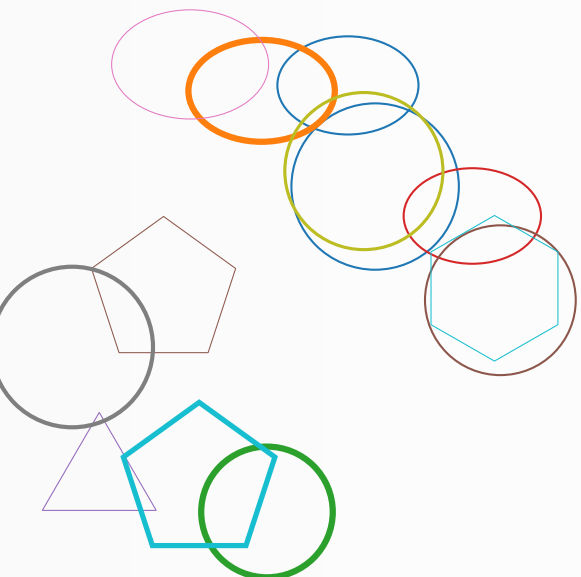[{"shape": "circle", "thickness": 1, "radius": 0.72, "center": [0.645, 0.676]}, {"shape": "oval", "thickness": 1, "radius": 0.61, "center": [0.599, 0.851]}, {"shape": "oval", "thickness": 3, "radius": 0.63, "center": [0.45, 0.842]}, {"shape": "circle", "thickness": 3, "radius": 0.57, "center": [0.459, 0.113]}, {"shape": "oval", "thickness": 1, "radius": 0.59, "center": [0.813, 0.625]}, {"shape": "triangle", "thickness": 0.5, "radius": 0.57, "center": [0.171, 0.172]}, {"shape": "circle", "thickness": 1, "radius": 0.65, "center": [0.861, 0.479]}, {"shape": "pentagon", "thickness": 0.5, "radius": 0.65, "center": [0.281, 0.494]}, {"shape": "oval", "thickness": 0.5, "radius": 0.68, "center": [0.327, 0.888]}, {"shape": "circle", "thickness": 2, "radius": 0.7, "center": [0.124, 0.398]}, {"shape": "circle", "thickness": 1.5, "radius": 0.68, "center": [0.626, 0.703]}, {"shape": "pentagon", "thickness": 2.5, "radius": 0.69, "center": [0.343, 0.165]}, {"shape": "hexagon", "thickness": 0.5, "radius": 0.63, "center": [0.851, 0.5]}]